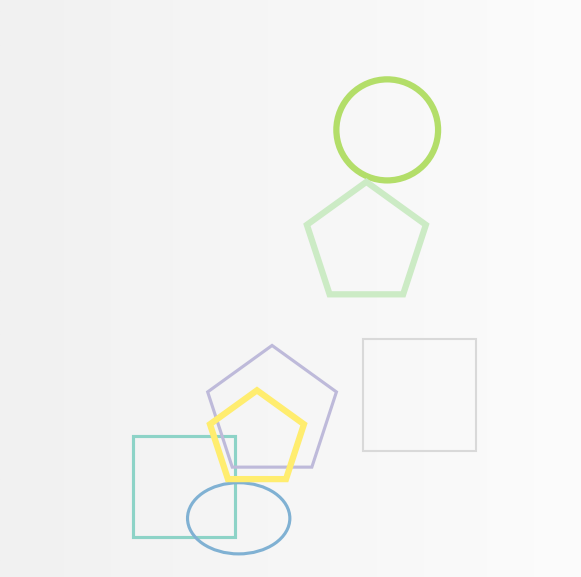[{"shape": "square", "thickness": 1.5, "radius": 0.44, "center": [0.317, 0.157]}, {"shape": "pentagon", "thickness": 1.5, "radius": 0.58, "center": [0.468, 0.284]}, {"shape": "oval", "thickness": 1.5, "radius": 0.44, "center": [0.411, 0.102]}, {"shape": "circle", "thickness": 3, "radius": 0.44, "center": [0.666, 0.774]}, {"shape": "square", "thickness": 1, "radius": 0.48, "center": [0.722, 0.315]}, {"shape": "pentagon", "thickness": 3, "radius": 0.54, "center": [0.63, 0.577]}, {"shape": "pentagon", "thickness": 3, "radius": 0.42, "center": [0.442, 0.238]}]